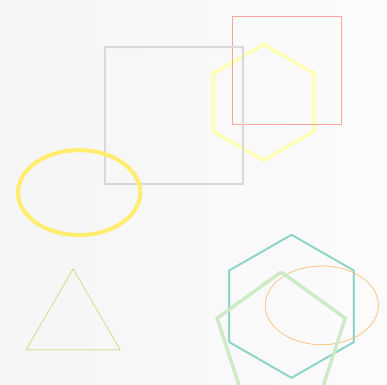[{"shape": "hexagon", "thickness": 1.5, "radius": 0.93, "center": [0.752, 0.204]}, {"shape": "hexagon", "thickness": 2.5, "radius": 0.75, "center": [0.68, 0.734]}, {"shape": "square", "thickness": 0.5, "radius": 0.7, "center": [0.739, 0.819]}, {"shape": "oval", "thickness": 0.5, "radius": 0.73, "center": [0.83, 0.207]}, {"shape": "triangle", "thickness": 0.5, "radius": 0.7, "center": [0.189, 0.161]}, {"shape": "square", "thickness": 1.5, "radius": 0.89, "center": [0.449, 0.7]}, {"shape": "pentagon", "thickness": 2.5, "radius": 0.87, "center": [0.726, 0.12]}, {"shape": "oval", "thickness": 3, "radius": 0.79, "center": [0.204, 0.5]}]